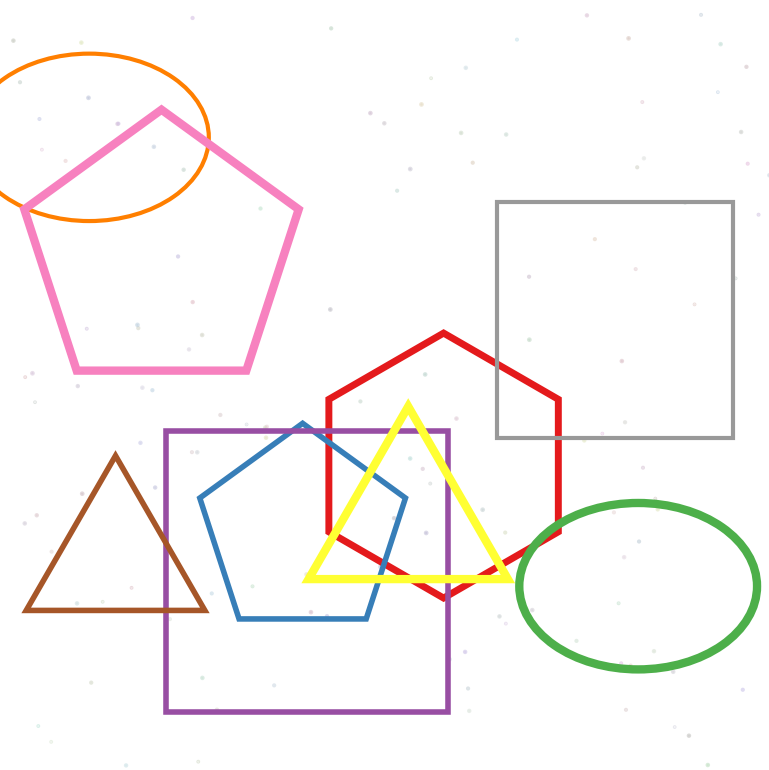[{"shape": "hexagon", "thickness": 2.5, "radius": 0.86, "center": [0.576, 0.395]}, {"shape": "pentagon", "thickness": 2, "radius": 0.7, "center": [0.393, 0.31]}, {"shape": "oval", "thickness": 3, "radius": 0.77, "center": [0.829, 0.239]}, {"shape": "square", "thickness": 2, "radius": 0.91, "center": [0.398, 0.258]}, {"shape": "oval", "thickness": 1.5, "radius": 0.78, "center": [0.116, 0.822]}, {"shape": "triangle", "thickness": 3, "radius": 0.75, "center": [0.53, 0.323]}, {"shape": "triangle", "thickness": 2, "radius": 0.67, "center": [0.15, 0.274]}, {"shape": "pentagon", "thickness": 3, "radius": 0.94, "center": [0.21, 0.67]}, {"shape": "square", "thickness": 1.5, "radius": 0.77, "center": [0.799, 0.585]}]